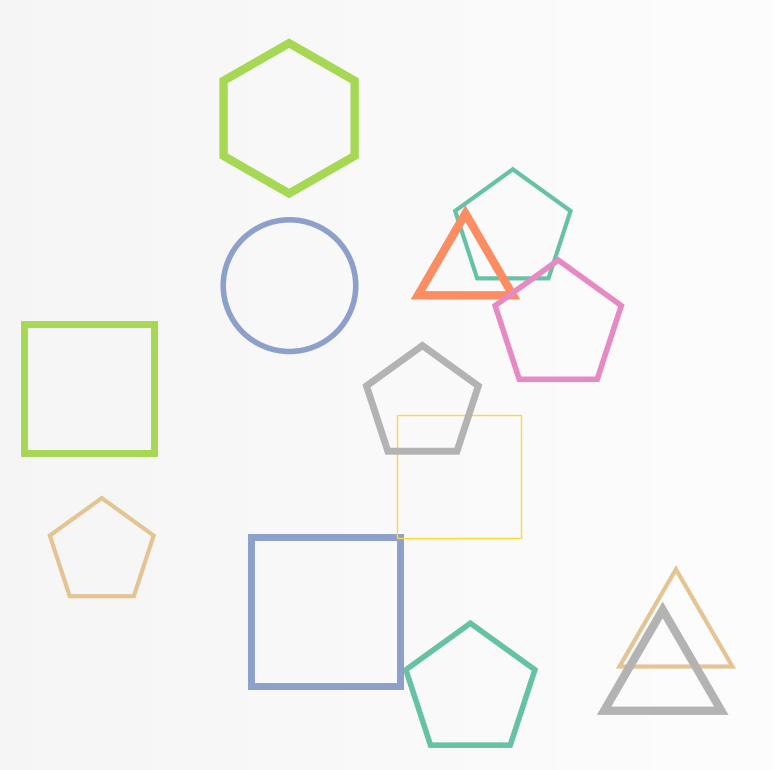[{"shape": "pentagon", "thickness": 1.5, "radius": 0.39, "center": [0.662, 0.702]}, {"shape": "pentagon", "thickness": 2, "radius": 0.44, "center": [0.607, 0.103]}, {"shape": "triangle", "thickness": 3, "radius": 0.35, "center": [0.601, 0.652]}, {"shape": "square", "thickness": 2.5, "radius": 0.48, "center": [0.42, 0.206]}, {"shape": "circle", "thickness": 2, "radius": 0.43, "center": [0.374, 0.629]}, {"shape": "pentagon", "thickness": 2, "radius": 0.43, "center": [0.72, 0.577]}, {"shape": "hexagon", "thickness": 3, "radius": 0.49, "center": [0.373, 0.846]}, {"shape": "square", "thickness": 2.5, "radius": 0.42, "center": [0.115, 0.496]}, {"shape": "square", "thickness": 0.5, "radius": 0.4, "center": [0.593, 0.381]}, {"shape": "pentagon", "thickness": 1.5, "radius": 0.35, "center": [0.131, 0.283]}, {"shape": "triangle", "thickness": 1.5, "radius": 0.42, "center": [0.872, 0.176]}, {"shape": "pentagon", "thickness": 2.5, "radius": 0.38, "center": [0.545, 0.475]}, {"shape": "triangle", "thickness": 3, "radius": 0.44, "center": [0.855, 0.121]}]